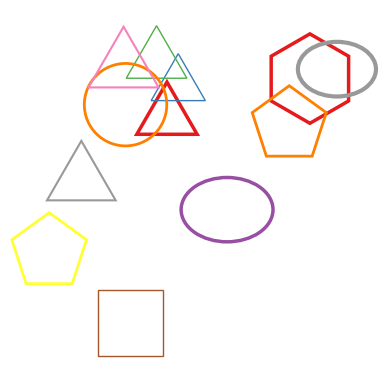[{"shape": "hexagon", "thickness": 2.5, "radius": 0.58, "center": [0.805, 0.796]}, {"shape": "triangle", "thickness": 2.5, "radius": 0.45, "center": [0.434, 0.696]}, {"shape": "triangle", "thickness": 1, "radius": 0.41, "center": [0.463, 0.779]}, {"shape": "triangle", "thickness": 1, "radius": 0.45, "center": [0.407, 0.842]}, {"shape": "oval", "thickness": 2.5, "radius": 0.6, "center": [0.59, 0.455]}, {"shape": "pentagon", "thickness": 2, "radius": 0.51, "center": [0.751, 0.676]}, {"shape": "circle", "thickness": 2, "radius": 0.54, "center": [0.326, 0.728]}, {"shape": "pentagon", "thickness": 2, "radius": 0.51, "center": [0.128, 0.346]}, {"shape": "square", "thickness": 1, "radius": 0.43, "center": [0.339, 0.162]}, {"shape": "triangle", "thickness": 1.5, "radius": 0.53, "center": [0.321, 0.825]}, {"shape": "oval", "thickness": 3, "radius": 0.51, "center": [0.875, 0.82]}, {"shape": "triangle", "thickness": 1.5, "radius": 0.51, "center": [0.211, 0.531]}]